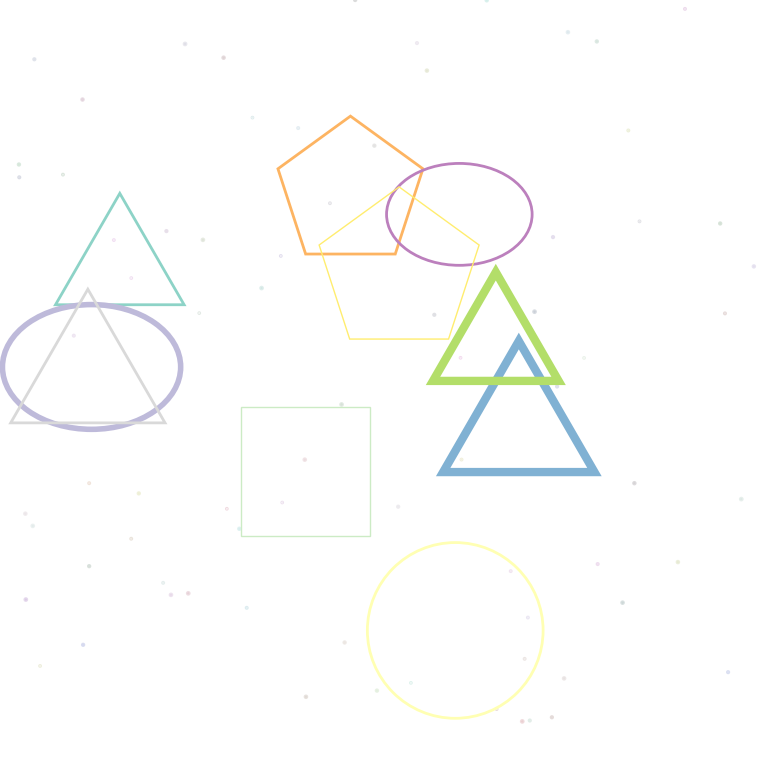[{"shape": "triangle", "thickness": 1, "radius": 0.48, "center": [0.156, 0.652]}, {"shape": "circle", "thickness": 1, "radius": 0.57, "center": [0.591, 0.181]}, {"shape": "oval", "thickness": 2, "radius": 0.58, "center": [0.119, 0.523]}, {"shape": "triangle", "thickness": 3, "radius": 0.57, "center": [0.674, 0.444]}, {"shape": "pentagon", "thickness": 1, "radius": 0.49, "center": [0.455, 0.75]}, {"shape": "triangle", "thickness": 3, "radius": 0.47, "center": [0.644, 0.552]}, {"shape": "triangle", "thickness": 1, "radius": 0.58, "center": [0.114, 0.509]}, {"shape": "oval", "thickness": 1, "radius": 0.47, "center": [0.597, 0.722]}, {"shape": "square", "thickness": 0.5, "radius": 0.42, "center": [0.397, 0.388]}, {"shape": "pentagon", "thickness": 0.5, "radius": 0.55, "center": [0.518, 0.648]}]